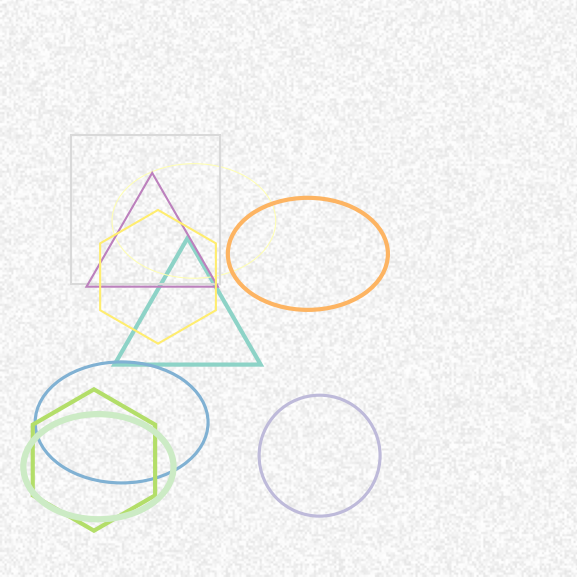[{"shape": "triangle", "thickness": 2, "radius": 0.73, "center": [0.325, 0.441]}, {"shape": "oval", "thickness": 0.5, "radius": 0.71, "center": [0.336, 0.617]}, {"shape": "circle", "thickness": 1.5, "radius": 0.52, "center": [0.553, 0.21]}, {"shape": "oval", "thickness": 1.5, "radius": 0.75, "center": [0.211, 0.268]}, {"shape": "oval", "thickness": 2, "radius": 0.69, "center": [0.533, 0.56]}, {"shape": "hexagon", "thickness": 2, "radius": 0.61, "center": [0.163, 0.203]}, {"shape": "square", "thickness": 1, "radius": 0.65, "center": [0.252, 0.637]}, {"shape": "triangle", "thickness": 1, "radius": 0.66, "center": [0.264, 0.568]}, {"shape": "oval", "thickness": 3, "radius": 0.65, "center": [0.17, 0.191]}, {"shape": "hexagon", "thickness": 1, "radius": 0.58, "center": [0.274, 0.52]}]